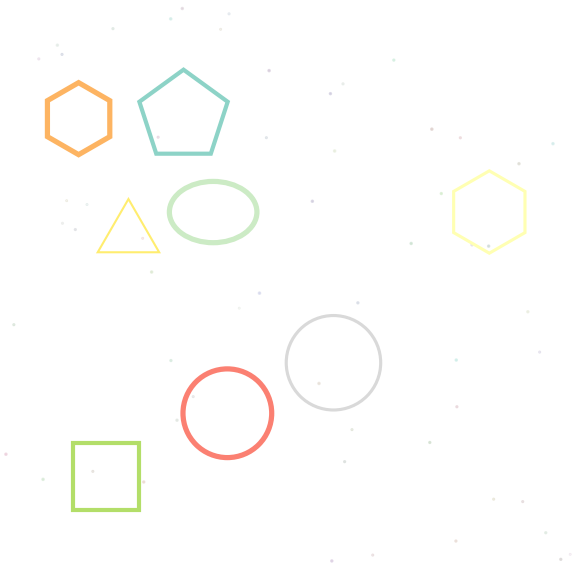[{"shape": "pentagon", "thickness": 2, "radius": 0.4, "center": [0.318, 0.798]}, {"shape": "hexagon", "thickness": 1.5, "radius": 0.36, "center": [0.847, 0.632]}, {"shape": "circle", "thickness": 2.5, "radius": 0.38, "center": [0.394, 0.284]}, {"shape": "hexagon", "thickness": 2.5, "radius": 0.31, "center": [0.136, 0.794]}, {"shape": "square", "thickness": 2, "radius": 0.29, "center": [0.184, 0.173]}, {"shape": "circle", "thickness": 1.5, "radius": 0.41, "center": [0.577, 0.371]}, {"shape": "oval", "thickness": 2.5, "radius": 0.38, "center": [0.369, 0.632]}, {"shape": "triangle", "thickness": 1, "radius": 0.31, "center": [0.222, 0.593]}]